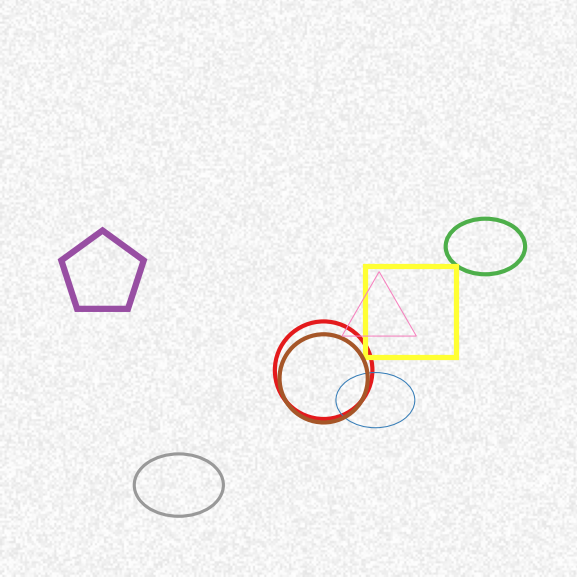[{"shape": "circle", "thickness": 2, "radius": 0.42, "center": [0.56, 0.358]}, {"shape": "oval", "thickness": 0.5, "radius": 0.34, "center": [0.65, 0.306]}, {"shape": "oval", "thickness": 2, "radius": 0.34, "center": [0.84, 0.572]}, {"shape": "pentagon", "thickness": 3, "radius": 0.38, "center": [0.178, 0.525]}, {"shape": "square", "thickness": 2.5, "radius": 0.39, "center": [0.711, 0.46]}, {"shape": "circle", "thickness": 2, "radius": 0.38, "center": [0.56, 0.344]}, {"shape": "triangle", "thickness": 0.5, "radius": 0.37, "center": [0.657, 0.454]}, {"shape": "oval", "thickness": 1.5, "radius": 0.39, "center": [0.31, 0.159]}]